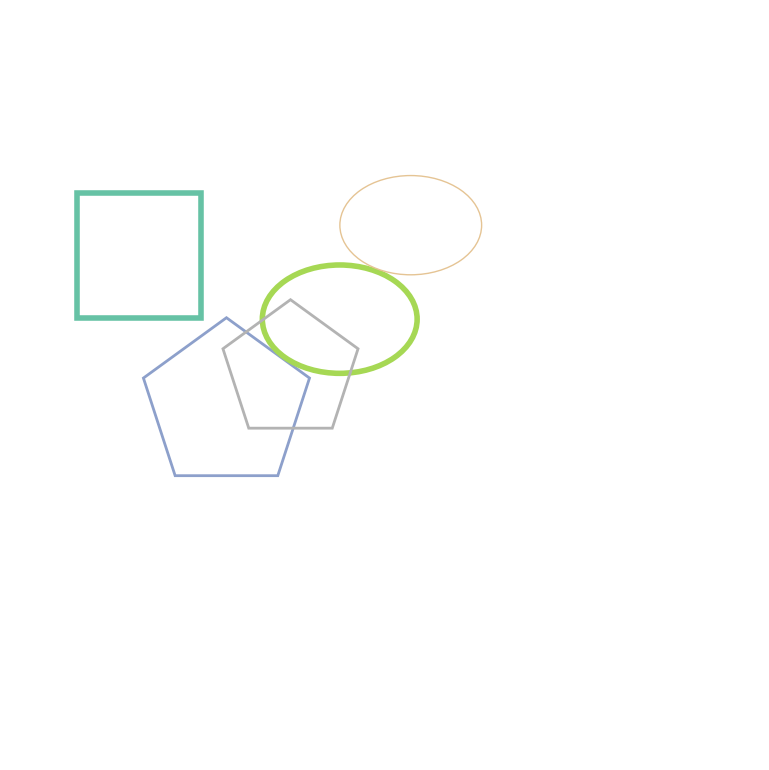[{"shape": "square", "thickness": 2, "radius": 0.41, "center": [0.18, 0.668]}, {"shape": "pentagon", "thickness": 1, "radius": 0.57, "center": [0.294, 0.474]}, {"shape": "oval", "thickness": 2, "radius": 0.5, "center": [0.441, 0.586]}, {"shape": "oval", "thickness": 0.5, "radius": 0.46, "center": [0.533, 0.708]}, {"shape": "pentagon", "thickness": 1, "radius": 0.46, "center": [0.377, 0.519]}]